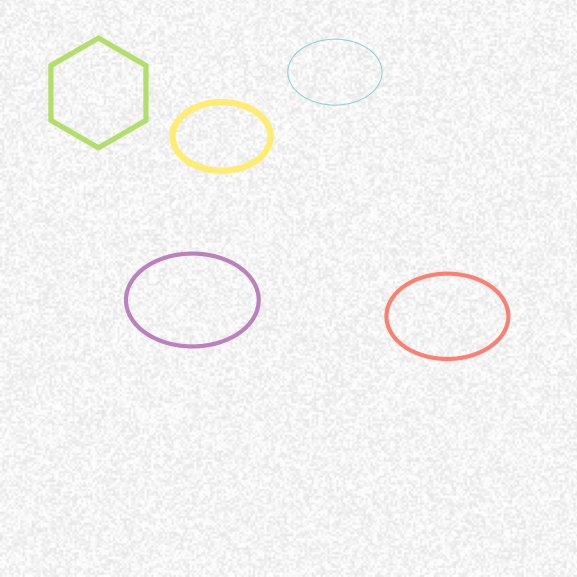[{"shape": "oval", "thickness": 0.5, "radius": 0.41, "center": [0.58, 0.874]}, {"shape": "oval", "thickness": 2, "radius": 0.53, "center": [0.775, 0.451]}, {"shape": "hexagon", "thickness": 2.5, "radius": 0.48, "center": [0.17, 0.838]}, {"shape": "oval", "thickness": 2, "radius": 0.57, "center": [0.333, 0.48]}, {"shape": "oval", "thickness": 3, "radius": 0.42, "center": [0.384, 0.763]}]